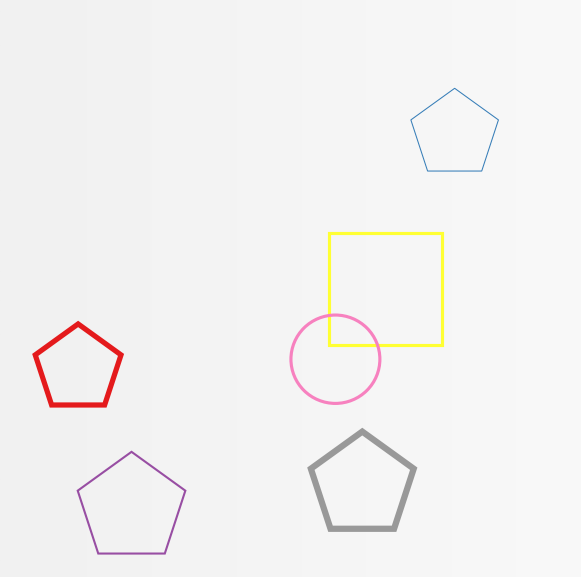[{"shape": "pentagon", "thickness": 2.5, "radius": 0.39, "center": [0.134, 0.361]}, {"shape": "pentagon", "thickness": 0.5, "radius": 0.4, "center": [0.782, 0.767]}, {"shape": "pentagon", "thickness": 1, "radius": 0.49, "center": [0.226, 0.119]}, {"shape": "square", "thickness": 1.5, "radius": 0.49, "center": [0.664, 0.499]}, {"shape": "circle", "thickness": 1.5, "radius": 0.38, "center": [0.577, 0.377]}, {"shape": "pentagon", "thickness": 3, "radius": 0.47, "center": [0.623, 0.159]}]